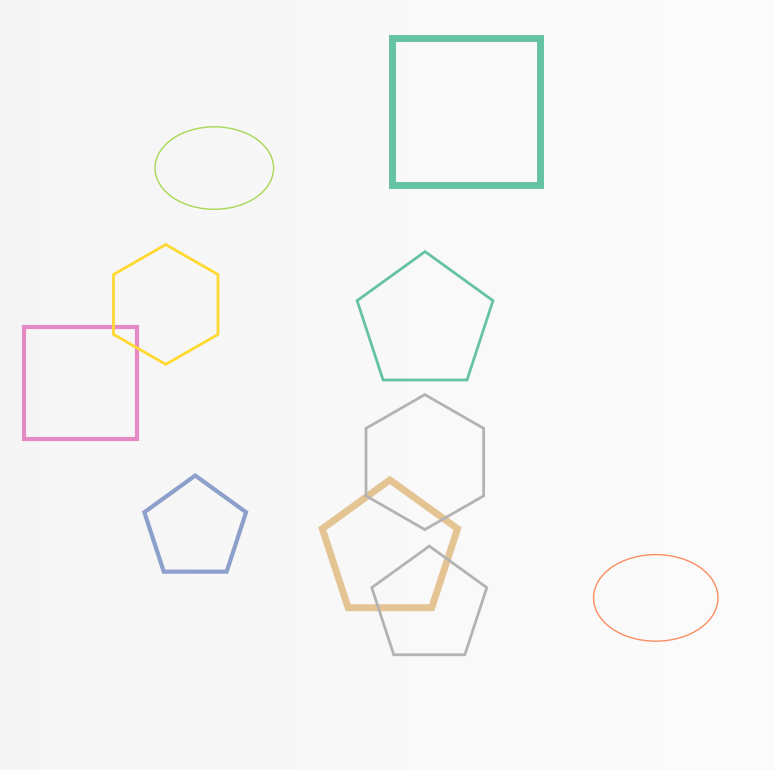[{"shape": "pentagon", "thickness": 1, "radius": 0.46, "center": [0.548, 0.581]}, {"shape": "square", "thickness": 2.5, "radius": 0.48, "center": [0.601, 0.855]}, {"shape": "oval", "thickness": 0.5, "radius": 0.4, "center": [0.846, 0.224]}, {"shape": "pentagon", "thickness": 1.5, "radius": 0.35, "center": [0.252, 0.313]}, {"shape": "square", "thickness": 1.5, "radius": 0.36, "center": [0.104, 0.502]}, {"shape": "oval", "thickness": 0.5, "radius": 0.38, "center": [0.277, 0.782]}, {"shape": "hexagon", "thickness": 1, "radius": 0.39, "center": [0.214, 0.605]}, {"shape": "pentagon", "thickness": 2.5, "radius": 0.46, "center": [0.503, 0.285]}, {"shape": "hexagon", "thickness": 1, "radius": 0.44, "center": [0.548, 0.4]}, {"shape": "pentagon", "thickness": 1, "radius": 0.39, "center": [0.554, 0.213]}]